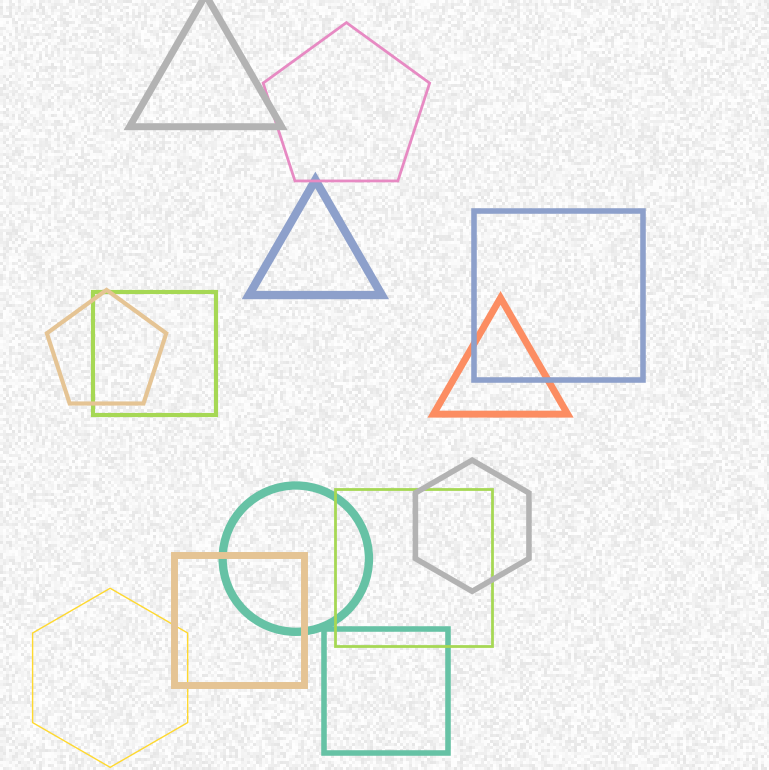[{"shape": "square", "thickness": 2, "radius": 0.4, "center": [0.502, 0.103]}, {"shape": "circle", "thickness": 3, "radius": 0.48, "center": [0.384, 0.274]}, {"shape": "triangle", "thickness": 2.5, "radius": 0.5, "center": [0.65, 0.512]}, {"shape": "square", "thickness": 2, "radius": 0.55, "center": [0.725, 0.617]}, {"shape": "triangle", "thickness": 3, "radius": 0.5, "center": [0.41, 0.667]}, {"shape": "pentagon", "thickness": 1, "radius": 0.57, "center": [0.45, 0.857]}, {"shape": "square", "thickness": 1, "radius": 0.51, "center": [0.537, 0.263]}, {"shape": "square", "thickness": 1.5, "radius": 0.4, "center": [0.201, 0.541]}, {"shape": "hexagon", "thickness": 0.5, "radius": 0.58, "center": [0.143, 0.12]}, {"shape": "pentagon", "thickness": 1.5, "radius": 0.41, "center": [0.138, 0.542]}, {"shape": "square", "thickness": 2.5, "radius": 0.42, "center": [0.31, 0.195]}, {"shape": "triangle", "thickness": 2.5, "radius": 0.57, "center": [0.267, 0.892]}, {"shape": "hexagon", "thickness": 2, "radius": 0.43, "center": [0.613, 0.317]}]